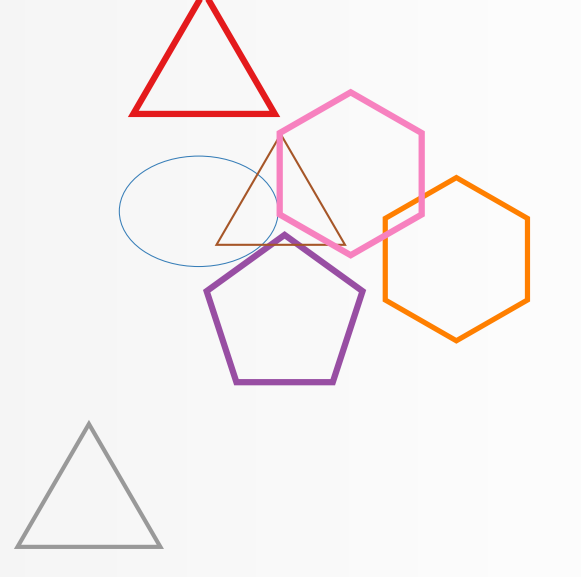[{"shape": "triangle", "thickness": 3, "radius": 0.7, "center": [0.351, 0.872]}, {"shape": "oval", "thickness": 0.5, "radius": 0.68, "center": [0.342, 0.633]}, {"shape": "pentagon", "thickness": 3, "radius": 0.7, "center": [0.49, 0.451]}, {"shape": "hexagon", "thickness": 2.5, "radius": 0.71, "center": [0.785, 0.55]}, {"shape": "triangle", "thickness": 1, "radius": 0.64, "center": [0.483, 0.639]}, {"shape": "hexagon", "thickness": 3, "radius": 0.71, "center": [0.603, 0.698]}, {"shape": "triangle", "thickness": 2, "radius": 0.71, "center": [0.153, 0.123]}]